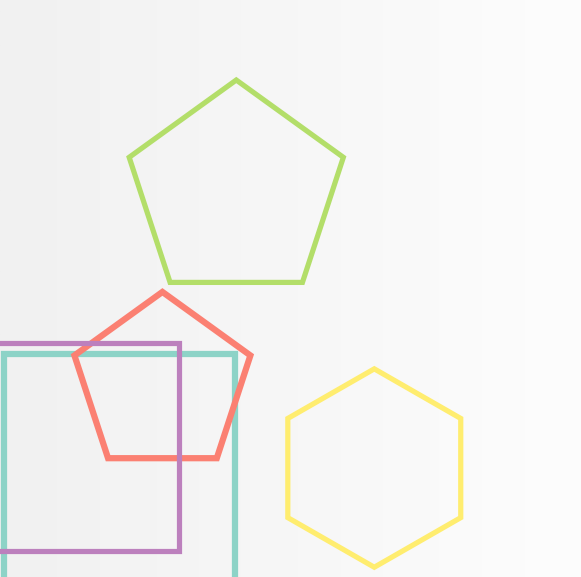[{"shape": "square", "thickness": 3, "radius": 0.99, "center": [0.205, 0.188]}, {"shape": "pentagon", "thickness": 3, "radius": 0.8, "center": [0.279, 0.334]}, {"shape": "pentagon", "thickness": 2.5, "radius": 0.97, "center": [0.406, 0.667]}, {"shape": "square", "thickness": 2.5, "radius": 0.9, "center": [0.128, 0.225]}, {"shape": "hexagon", "thickness": 2.5, "radius": 0.86, "center": [0.644, 0.189]}]